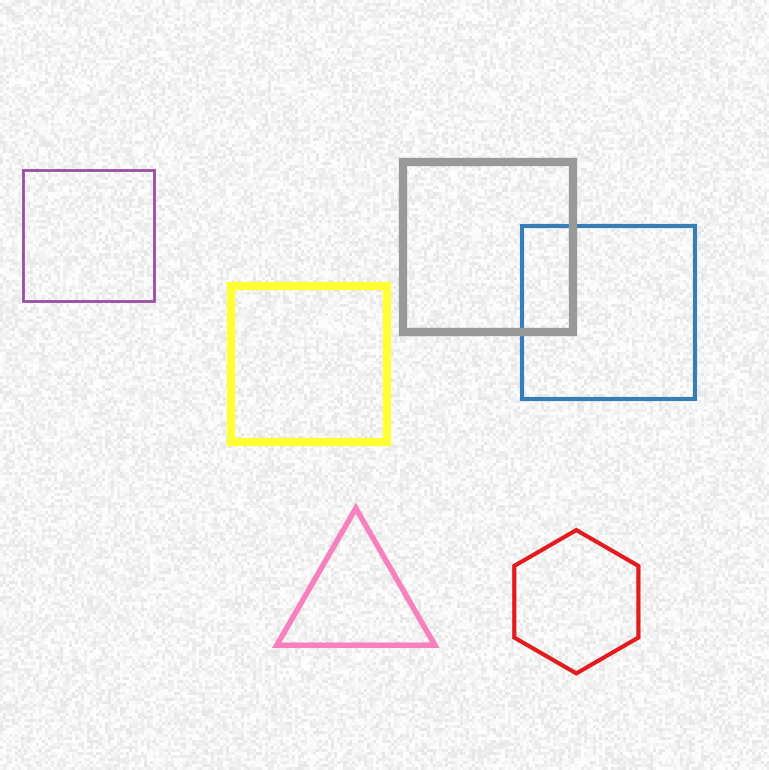[{"shape": "hexagon", "thickness": 1.5, "radius": 0.47, "center": [0.748, 0.219]}, {"shape": "square", "thickness": 1.5, "radius": 0.56, "center": [0.79, 0.594]}, {"shape": "square", "thickness": 1, "radius": 0.43, "center": [0.115, 0.694]}, {"shape": "square", "thickness": 3, "radius": 0.5, "center": [0.401, 0.527]}, {"shape": "triangle", "thickness": 2, "radius": 0.59, "center": [0.462, 0.221]}, {"shape": "square", "thickness": 3, "radius": 0.55, "center": [0.633, 0.68]}]